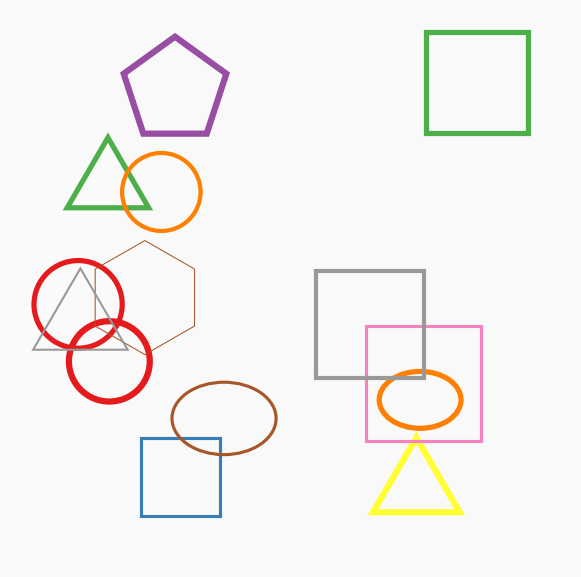[{"shape": "circle", "thickness": 3, "radius": 0.35, "center": [0.188, 0.373]}, {"shape": "circle", "thickness": 2.5, "radius": 0.38, "center": [0.134, 0.472]}, {"shape": "square", "thickness": 1.5, "radius": 0.34, "center": [0.31, 0.174]}, {"shape": "triangle", "thickness": 2.5, "radius": 0.4, "center": [0.186, 0.68]}, {"shape": "square", "thickness": 2.5, "radius": 0.44, "center": [0.821, 0.856]}, {"shape": "pentagon", "thickness": 3, "radius": 0.46, "center": [0.301, 0.843]}, {"shape": "oval", "thickness": 2.5, "radius": 0.35, "center": [0.723, 0.307]}, {"shape": "circle", "thickness": 2, "radius": 0.34, "center": [0.278, 0.667]}, {"shape": "triangle", "thickness": 3, "radius": 0.43, "center": [0.716, 0.155]}, {"shape": "hexagon", "thickness": 0.5, "radius": 0.49, "center": [0.249, 0.484]}, {"shape": "oval", "thickness": 1.5, "radius": 0.45, "center": [0.385, 0.275]}, {"shape": "square", "thickness": 1.5, "radius": 0.5, "center": [0.729, 0.334]}, {"shape": "square", "thickness": 2, "radius": 0.46, "center": [0.637, 0.437]}, {"shape": "triangle", "thickness": 1, "radius": 0.47, "center": [0.138, 0.441]}]